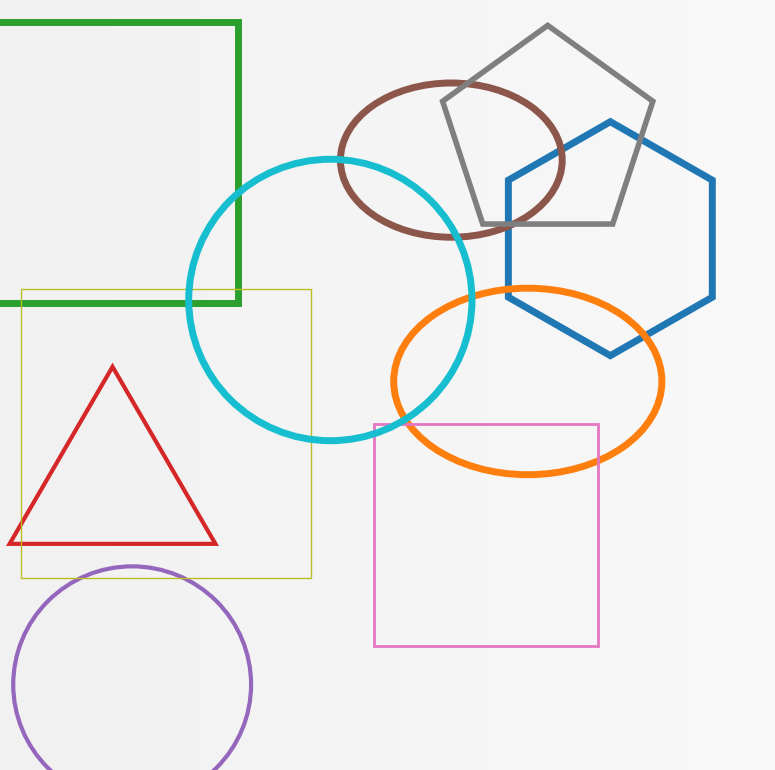[{"shape": "hexagon", "thickness": 2.5, "radius": 0.76, "center": [0.788, 0.69]}, {"shape": "oval", "thickness": 2.5, "radius": 0.87, "center": [0.681, 0.505]}, {"shape": "square", "thickness": 2.5, "radius": 0.91, "center": [0.124, 0.789]}, {"shape": "triangle", "thickness": 1.5, "radius": 0.77, "center": [0.145, 0.37]}, {"shape": "circle", "thickness": 1.5, "radius": 0.77, "center": [0.171, 0.111]}, {"shape": "oval", "thickness": 2.5, "radius": 0.72, "center": [0.582, 0.792]}, {"shape": "square", "thickness": 1, "radius": 0.72, "center": [0.627, 0.305]}, {"shape": "pentagon", "thickness": 2, "radius": 0.71, "center": [0.707, 0.824]}, {"shape": "square", "thickness": 0.5, "radius": 0.94, "center": [0.214, 0.437]}, {"shape": "circle", "thickness": 2.5, "radius": 0.91, "center": [0.426, 0.61]}]